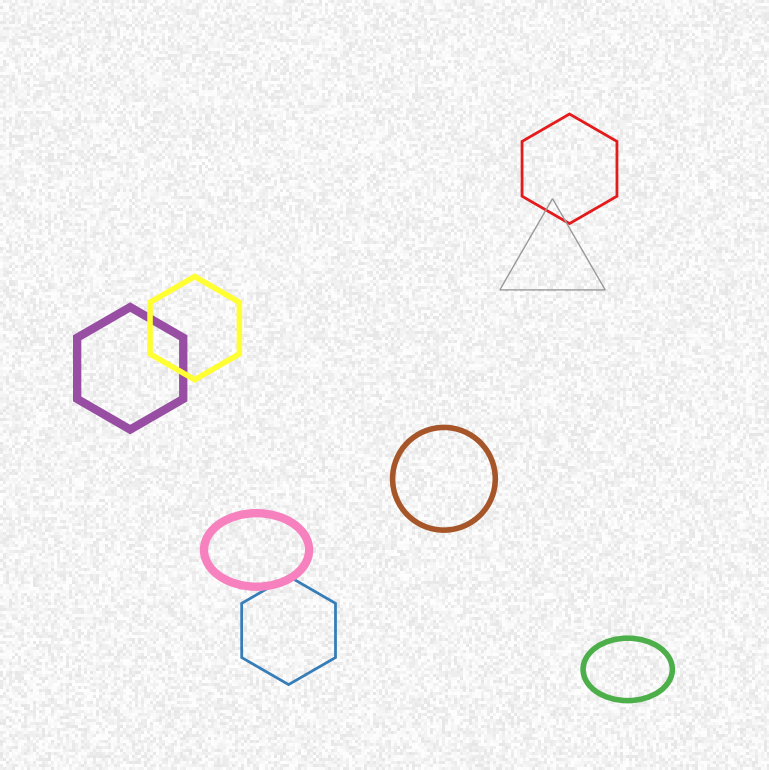[{"shape": "hexagon", "thickness": 1, "radius": 0.36, "center": [0.74, 0.781]}, {"shape": "hexagon", "thickness": 1, "radius": 0.35, "center": [0.375, 0.181]}, {"shape": "oval", "thickness": 2, "radius": 0.29, "center": [0.815, 0.131]}, {"shape": "hexagon", "thickness": 3, "radius": 0.4, "center": [0.169, 0.522]}, {"shape": "hexagon", "thickness": 2, "radius": 0.33, "center": [0.253, 0.574]}, {"shape": "circle", "thickness": 2, "radius": 0.33, "center": [0.577, 0.378]}, {"shape": "oval", "thickness": 3, "radius": 0.34, "center": [0.333, 0.286]}, {"shape": "triangle", "thickness": 0.5, "radius": 0.4, "center": [0.718, 0.663]}]